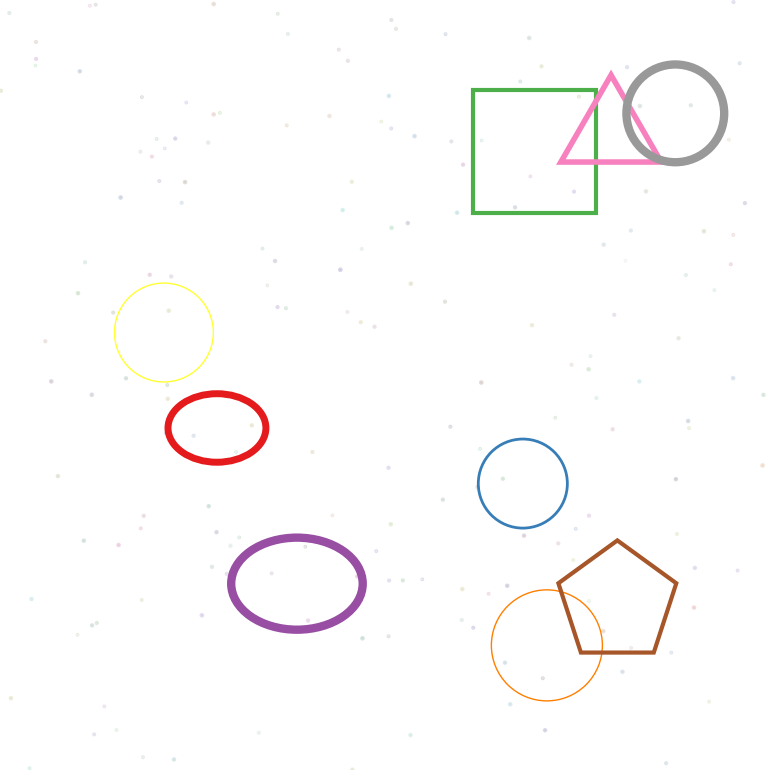[{"shape": "oval", "thickness": 2.5, "radius": 0.32, "center": [0.282, 0.444]}, {"shape": "circle", "thickness": 1, "radius": 0.29, "center": [0.679, 0.372]}, {"shape": "square", "thickness": 1.5, "radius": 0.4, "center": [0.695, 0.803]}, {"shape": "oval", "thickness": 3, "radius": 0.43, "center": [0.386, 0.242]}, {"shape": "circle", "thickness": 0.5, "radius": 0.36, "center": [0.71, 0.162]}, {"shape": "circle", "thickness": 0.5, "radius": 0.32, "center": [0.213, 0.568]}, {"shape": "pentagon", "thickness": 1.5, "radius": 0.4, "center": [0.802, 0.218]}, {"shape": "triangle", "thickness": 2, "radius": 0.38, "center": [0.794, 0.827]}, {"shape": "circle", "thickness": 3, "radius": 0.32, "center": [0.877, 0.853]}]